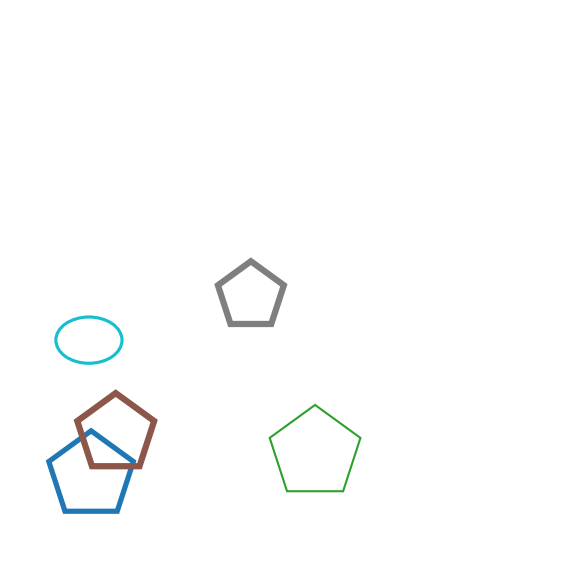[{"shape": "pentagon", "thickness": 2.5, "radius": 0.38, "center": [0.158, 0.176]}, {"shape": "pentagon", "thickness": 1, "radius": 0.41, "center": [0.546, 0.215]}, {"shape": "pentagon", "thickness": 3, "radius": 0.35, "center": [0.2, 0.248]}, {"shape": "pentagon", "thickness": 3, "radius": 0.3, "center": [0.434, 0.487]}, {"shape": "oval", "thickness": 1.5, "radius": 0.29, "center": [0.154, 0.41]}]